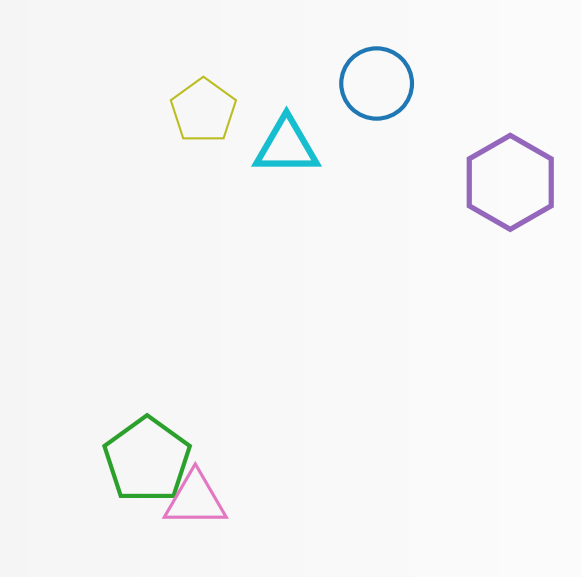[{"shape": "circle", "thickness": 2, "radius": 0.3, "center": [0.648, 0.855]}, {"shape": "pentagon", "thickness": 2, "radius": 0.39, "center": [0.253, 0.203]}, {"shape": "hexagon", "thickness": 2.5, "radius": 0.41, "center": [0.878, 0.683]}, {"shape": "triangle", "thickness": 1.5, "radius": 0.31, "center": [0.336, 0.134]}, {"shape": "pentagon", "thickness": 1, "radius": 0.3, "center": [0.35, 0.807]}, {"shape": "triangle", "thickness": 3, "radius": 0.3, "center": [0.493, 0.746]}]